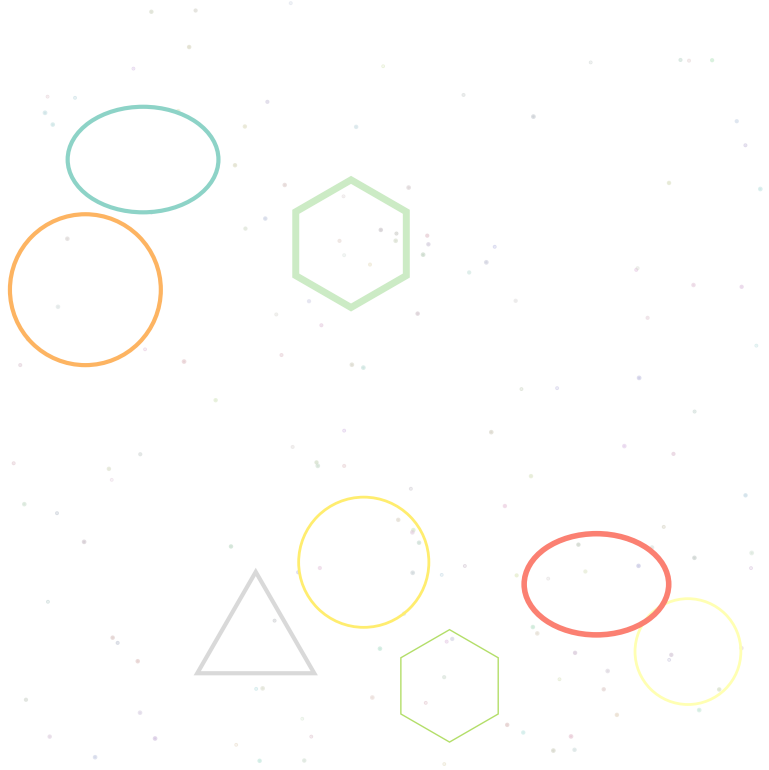[{"shape": "oval", "thickness": 1.5, "radius": 0.49, "center": [0.186, 0.793]}, {"shape": "circle", "thickness": 1, "radius": 0.34, "center": [0.893, 0.154]}, {"shape": "oval", "thickness": 2, "radius": 0.47, "center": [0.775, 0.241]}, {"shape": "circle", "thickness": 1.5, "radius": 0.49, "center": [0.111, 0.624]}, {"shape": "hexagon", "thickness": 0.5, "radius": 0.36, "center": [0.584, 0.109]}, {"shape": "triangle", "thickness": 1.5, "radius": 0.44, "center": [0.332, 0.17]}, {"shape": "hexagon", "thickness": 2.5, "radius": 0.41, "center": [0.456, 0.684]}, {"shape": "circle", "thickness": 1, "radius": 0.42, "center": [0.472, 0.27]}]